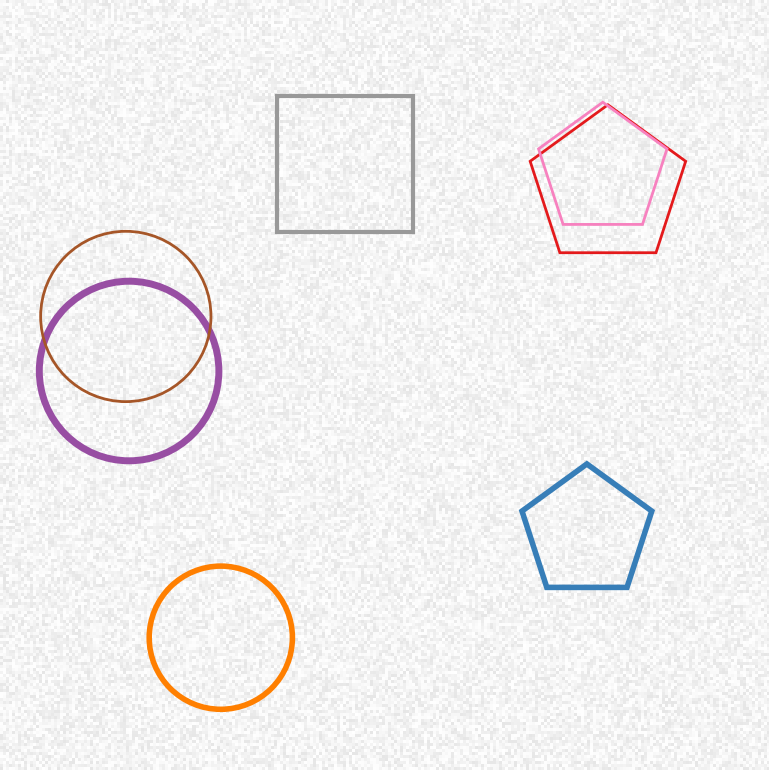[{"shape": "pentagon", "thickness": 1, "radius": 0.53, "center": [0.79, 0.758]}, {"shape": "pentagon", "thickness": 2, "radius": 0.44, "center": [0.762, 0.309]}, {"shape": "circle", "thickness": 2.5, "radius": 0.58, "center": [0.168, 0.518]}, {"shape": "circle", "thickness": 2, "radius": 0.46, "center": [0.287, 0.172]}, {"shape": "circle", "thickness": 1, "radius": 0.55, "center": [0.163, 0.589]}, {"shape": "pentagon", "thickness": 1, "radius": 0.44, "center": [0.783, 0.78]}, {"shape": "square", "thickness": 1.5, "radius": 0.44, "center": [0.448, 0.787]}]